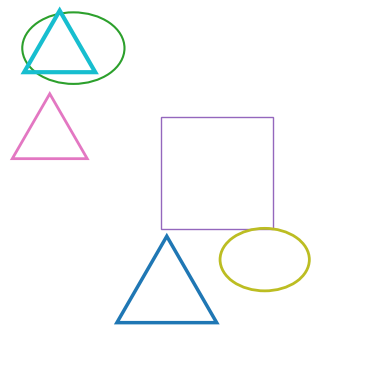[{"shape": "triangle", "thickness": 2.5, "radius": 0.75, "center": [0.433, 0.237]}, {"shape": "oval", "thickness": 1.5, "radius": 0.66, "center": [0.191, 0.875]}, {"shape": "square", "thickness": 1, "radius": 0.73, "center": [0.564, 0.55]}, {"shape": "triangle", "thickness": 2, "radius": 0.56, "center": [0.129, 0.644]}, {"shape": "oval", "thickness": 2, "radius": 0.58, "center": [0.688, 0.326]}, {"shape": "triangle", "thickness": 3, "radius": 0.53, "center": [0.155, 0.866]}]